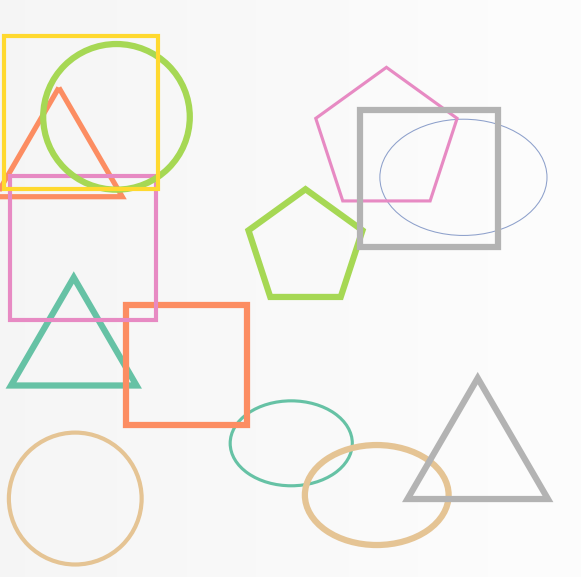[{"shape": "triangle", "thickness": 3, "radius": 0.62, "center": [0.127, 0.394]}, {"shape": "oval", "thickness": 1.5, "radius": 0.53, "center": [0.501, 0.231]}, {"shape": "square", "thickness": 3, "radius": 0.52, "center": [0.321, 0.367]}, {"shape": "triangle", "thickness": 2.5, "radius": 0.63, "center": [0.101, 0.721]}, {"shape": "oval", "thickness": 0.5, "radius": 0.72, "center": [0.797, 0.692]}, {"shape": "square", "thickness": 2, "radius": 0.63, "center": [0.143, 0.57]}, {"shape": "pentagon", "thickness": 1.5, "radius": 0.64, "center": [0.665, 0.755]}, {"shape": "pentagon", "thickness": 3, "radius": 0.52, "center": [0.526, 0.568]}, {"shape": "circle", "thickness": 3, "radius": 0.63, "center": [0.2, 0.797]}, {"shape": "square", "thickness": 2, "radius": 0.66, "center": [0.139, 0.804]}, {"shape": "circle", "thickness": 2, "radius": 0.57, "center": [0.129, 0.136]}, {"shape": "oval", "thickness": 3, "radius": 0.62, "center": [0.648, 0.142]}, {"shape": "square", "thickness": 3, "radius": 0.59, "center": [0.738, 0.69]}, {"shape": "triangle", "thickness": 3, "radius": 0.7, "center": [0.822, 0.205]}]